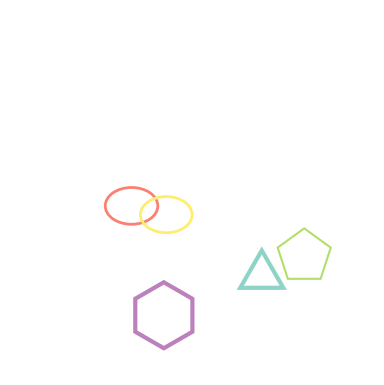[{"shape": "triangle", "thickness": 3, "radius": 0.32, "center": [0.68, 0.285]}, {"shape": "oval", "thickness": 2, "radius": 0.34, "center": [0.342, 0.465]}, {"shape": "pentagon", "thickness": 1.5, "radius": 0.36, "center": [0.79, 0.334]}, {"shape": "hexagon", "thickness": 3, "radius": 0.43, "center": [0.426, 0.181]}, {"shape": "oval", "thickness": 2, "radius": 0.34, "center": [0.432, 0.442]}]